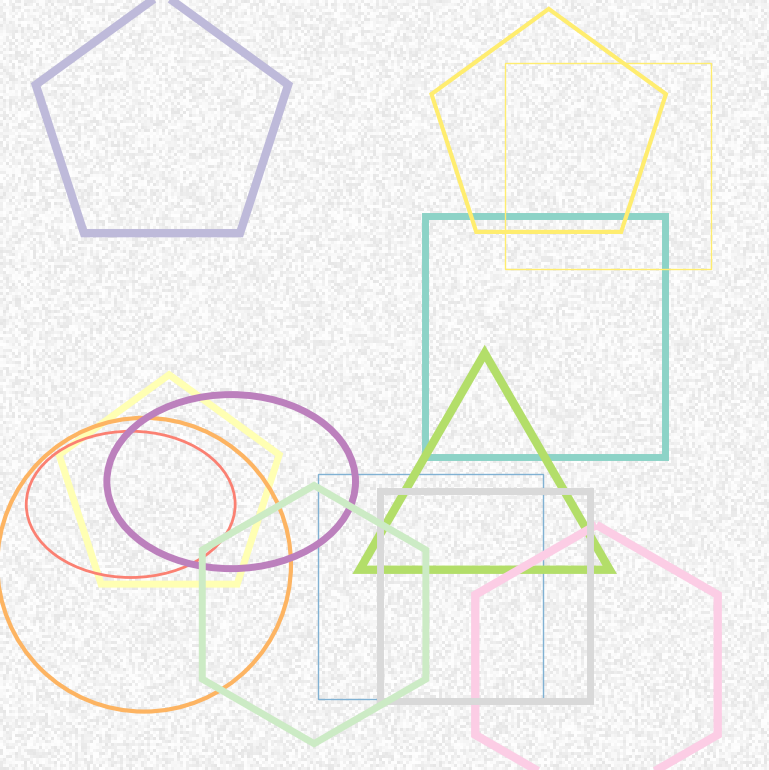[{"shape": "square", "thickness": 2.5, "radius": 0.78, "center": [0.708, 0.563]}, {"shape": "pentagon", "thickness": 2.5, "radius": 0.75, "center": [0.22, 0.363]}, {"shape": "pentagon", "thickness": 3, "radius": 0.86, "center": [0.21, 0.837]}, {"shape": "oval", "thickness": 1, "radius": 0.68, "center": [0.17, 0.345]}, {"shape": "square", "thickness": 0.5, "radius": 0.73, "center": [0.559, 0.238]}, {"shape": "circle", "thickness": 1.5, "radius": 0.95, "center": [0.187, 0.267]}, {"shape": "triangle", "thickness": 3, "radius": 0.94, "center": [0.629, 0.354]}, {"shape": "hexagon", "thickness": 3, "radius": 0.91, "center": [0.775, 0.137]}, {"shape": "square", "thickness": 2.5, "radius": 0.68, "center": [0.63, 0.226]}, {"shape": "oval", "thickness": 2.5, "radius": 0.81, "center": [0.3, 0.375]}, {"shape": "hexagon", "thickness": 2.5, "radius": 0.84, "center": [0.408, 0.202]}, {"shape": "square", "thickness": 0.5, "radius": 0.67, "center": [0.79, 0.785]}, {"shape": "pentagon", "thickness": 1.5, "radius": 0.8, "center": [0.713, 0.828]}]